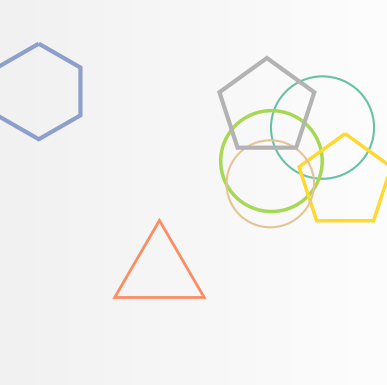[{"shape": "circle", "thickness": 1.5, "radius": 0.67, "center": [0.832, 0.669]}, {"shape": "triangle", "thickness": 2, "radius": 0.67, "center": [0.411, 0.294]}, {"shape": "hexagon", "thickness": 3, "radius": 0.62, "center": [0.1, 0.762]}, {"shape": "circle", "thickness": 2.5, "radius": 0.66, "center": [0.701, 0.582]}, {"shape": "pentagon", "thickness": 2.5, "radius": 0.63, "center": [0.891, 0.528]}, {"shape": "circle", "thickness": 1.5, "radius": 0.56, "center": [0.697, 0.523]}, {"shape": "pentagon", "thickness": 3, "radius": 0.64, "center": [0.689, 0.721]}]